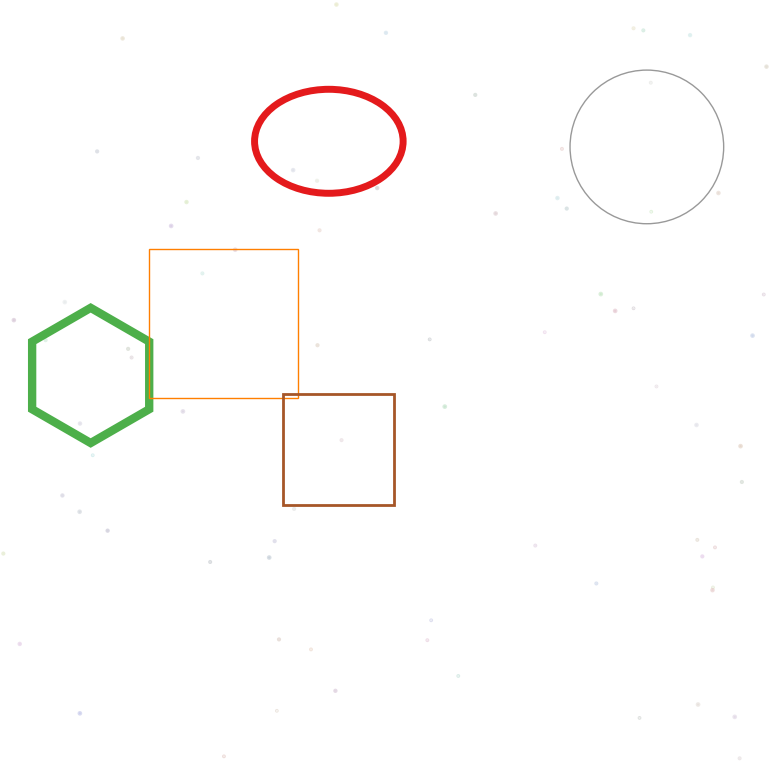[{"shape": "oval", "thickness": 2.5, "radius": 0.48, "center": [0.427, 0.817]}, {"shape": "hexagon", "thickness": 3, "radius": 0.44, "center": [0.118, 0.512]}, {"shape": "square", "thickness": 0.5, "radius": 0.48, "center": [0.29, 0.579]}, {"shape": "square", "thickness": 1, "radius": 0.36, "center": [0.44, 0.416]}, {"shape": "circle", "thickness": 0.5, "radius": 0.5, "center": [0.84, 0.809]}]